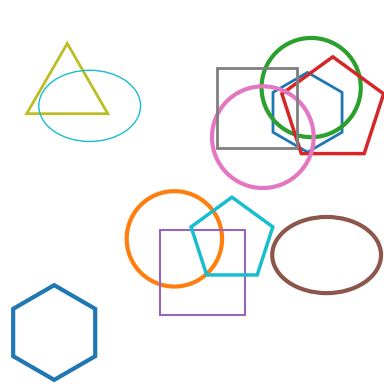[{"shape": "hexagon", "thickness": 2, "radius": 0.52, "center": [0.799, 0.708]}, {"shape": "hexagon", "thickness": 3, "radius": 0.62, "center": [0.141, 0.136]}, {"shape": "circle", "thickness": 3, "radius": 0.62, "center": [0.453, 0.38]}, {"shape": "circle", "thickness": 3, "radius": 0.64, "center": [0.808, 0.773]}, {"shape": "pentagon", "thickness": 2.5, "radius": 0.69, "center": [0.864, 0.713]}, {"shape": "square", "thickness": 1.5, "radius": 0.55, "center": [0.526, 0.292]}, {"shape": "oval", "thickness": 3, "radius": 0.71, "center": [0.848, 0.338]}, {"shape": "circle", "thickness": 3, "radius": 0.66, "center": [0.683, 0.644]}, {"shape": "square", "thickness": 2, "radius": 0.52, "center": [0.668, 0.72]}, {"shape": "triangle", "thickness": 2, "radius": 0.61, "center": [0.175, 0.766]}, {"shape": "oval", "thickness": 1, "radius": 0.66, "center": [0.233, 0.725]}, {"shape": "pentagon", "thickness": 2.5, "radius": 0.56, "center": [0.602, 0.376]}]